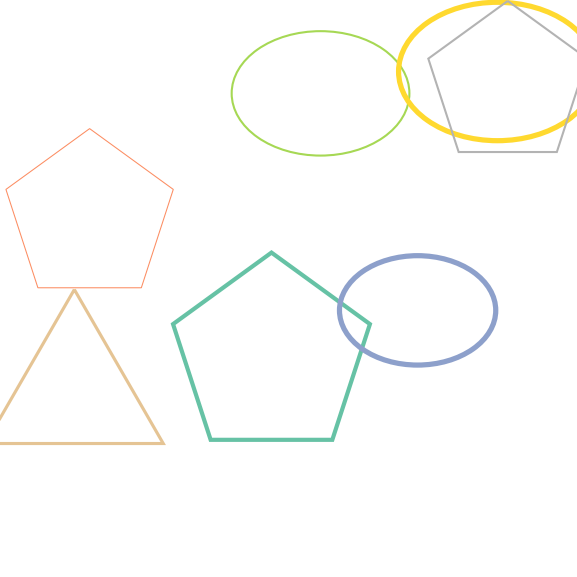[{"shape": "pentagon", "thickness": 2, "radius": 0.9, "center": [0.47, 0.383]}, {"shape": "pentagon", "thickness": 0.5, "radius": 0.76, "center": [0.155, 0.624]}, {"shape": "oval", "thickness": 2.5, "radius": 0.68, "center": [0.723, 0.462]}, {"shape": "oval", "thickness": 1, "radius": 0.77, "center": [0.555, 0.837]}, {"shape": "oval", "thickness": 2.5, "radius": 0.86, "center": [0.861, 0.875]}, {"shape": "triangle", "thickness": 1.5, "radius": 0.89, "center": [0.129, 0.32]}, {"shape": "pentagon", "thickness": 1, "radius": 0.72, "center": [0.879, 0.853]}]